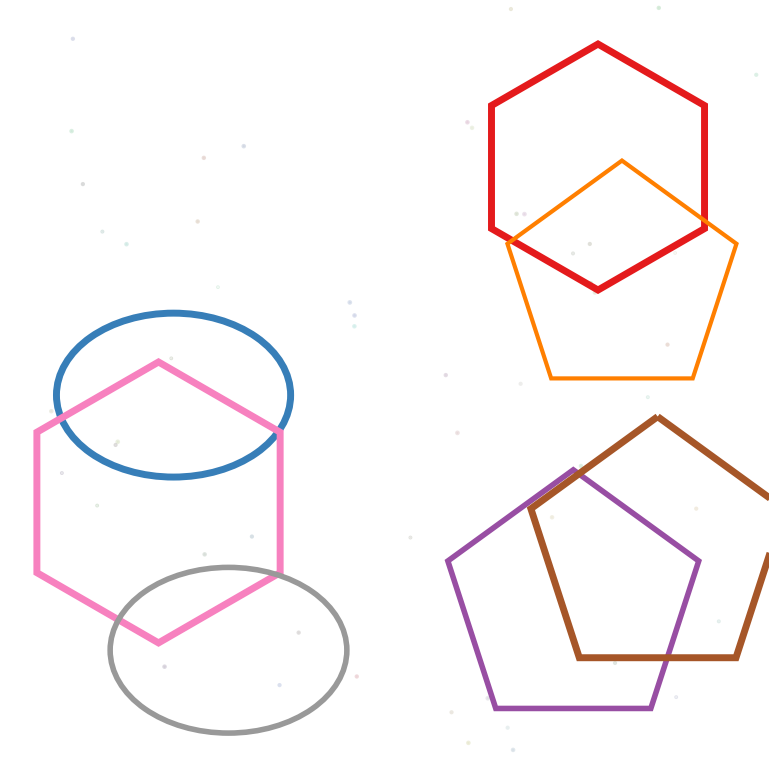[{"shape": "hexagon", "thickness": 2.5, "radius": 0.8, "center": [0.777, 0.783]}, {"shape": "oval", "thickness": 2.5, "radius": 0.76, "center": [0.225, 0.487]}, {"shape": "pentagon", "thickness": 2, "radius": 0.86, "center": [0.745, 0.218]}, {"shape": "pentagon", "thickness": 1.5, "radius": 0.78, "center": [0.808, 0.635]}, {"shape": "pentagon", "thickness": 2.5, "radius": 0.87, "center": [0.854, 0.286]}, {"shape": "hexagon", "thickness": 2.5, "radius": 0.91, "center": [0.206, 0.347]}, {"shape": "oval", "thickness": 2, "radius": 0.77, "center": [0.297, 0.156]}]